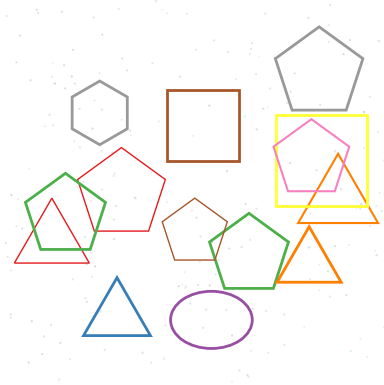[{"shape": "triangle", "thickness": 1, "radius": 0.56, "center": [0.135, 0.373]}, {"shape": "pentagon", "thickness": 1, "radius": 0.6, "center": [0.315, 0.497]}, {"shape": "triangle", "thickness": 2, "radius": 0.5, "center": [0.304, 0.178]}, {"shape": "pentagon", "thickness": 2, "radius": 0.55, "center": [0.17, 0.441]}, {"shape": "pentagon", "thickness": 2, "radius": 0.54, "center": [0.647, 0.338]}, {"shape": "oval", "thickness": 2, "radius": 0.53, "center": [0.549, 0.169]}, {"shape": "triangle", "thickness": 1.5, "radius": 0.6, "center": [0.878, 0.481]}, {"shape": "triangle", "thickness": 2, "radius": 0.48, "center": [0.803, 0.315]}, {"shape": "square", "thickness": 2, "radius": 0.59, "center": [0.835, 0.584]}, {"shape": "square", "thickness": 2, "radius": 0.46, "center": [0.528, 0.674]}, {"shape": "pentagon", "thickness": 1, "radius": 0.44, "center": [0.506, 0.396]}, {"shape": "pentagon", "thickness": 1.5, "radius": 0.52, "center": [0.809, 0.587]}, {"shape": "pentagon", "thickness": 2, "radius": 0.6, "center": [0.829, 0.811]}, {"shape": "hexagon", "thickness": 2, "radius": 0.41, "center": [0.259, 0.707]}]